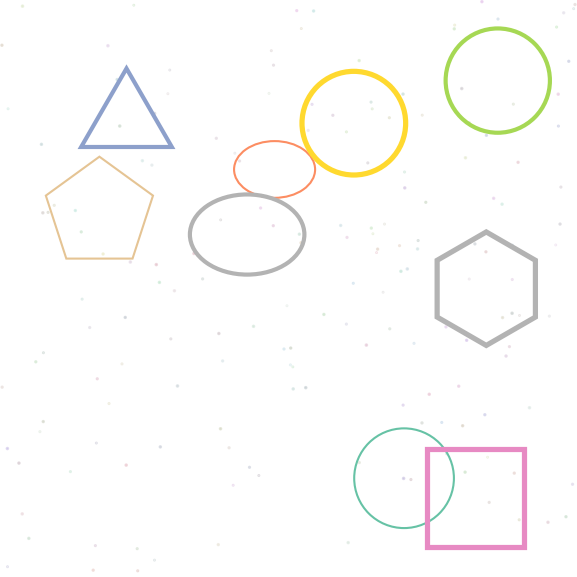[{"shape": "circle", "thickness": 1, "radius": 0.43, "center": [0.7, 0.171]}, {"shape": "oval", "thickness": 1, "radius": 0.35, "center": [0.475, 0.706]}, {"shape": "triangle", "thickness": 2, "radius": 0.45, "center": [0.219, 0.79]}, {"shape": "square", "thickness": 2.5, "radius": 0.42, "center": [0.823, 0.136]}, {"shape": "circle", "thickness": 2, "radius": 0.45, "center": [0.862, 0.86]}, {"shape": "circle", "thickness": 2.5, "radius": 0.45, "center": [0.613, 0.786]}, {"shape": "pentagon", "thickness": 1, "radius": 0.49, "center": [0.172, 0.63]}, {"shape": "oval", "thickness": 2, "radius": 0.5, "center": [0.428, 0.593]}, {"shape": "hexagon", "thickness": 2.5, "radius": 0.49, "center": [0.842, 0.499]}]